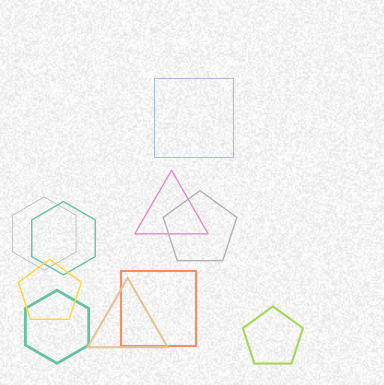[{"shape": "hexagon", "thickness": 1, "radius": 0.48, "center": [0.165, 0.381]}, {"shape": "hexagon", "thickness": 2, "radius": 0.47, "center": [0.148, 0.151]}, {"shape": "square", "thickness": 1.5, "radius": 0.49, "center": [0.411, 0.198]}, {"shape": "square", "thickness": 0.5, "radius": 0.51, "center": [0.503, 0.695]}, {"shape": "triangle", "thickness": 1, "radius": 0.55, "center": [0.445, 0.448]}, {"shape": "pentagon", "thickness": 1.5, "radius": 0.41, "center": [0.709, 0.122]}, {"shape": "pentagon", "thickness": 1, "radius": 0.43, "center": [0.129, 0.24]}, {"shape": "triangle", "thickness": 1.5, "radius": 0.6, "center": [0.332, 0.158]}, {"shape": "pentagon", "thickness": 1, "radius": 0.5, "center": [0.52, 0.404]}, {"shape": "hexagon", "thickness": 0.5, "radius": 0.48, "center": [0.115, 0.393]}]